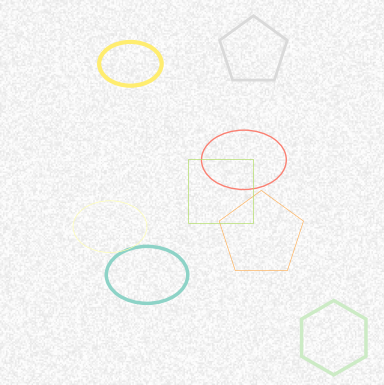[{"shape": "oval", "thickness": 2.5, "radius": 0.53, "center": [0.382, 0.286]}, {"shape": "oval", "thickness": 0.5, "radius": 0.48, "center": [0.286, 0.411]}, {"shape": "oval", "thickness": 1, "radius": 0.55, "center": [0.633, 0.585]}, {"shape": "pentagon", "thickness": 0.5, "radius": 0.58, "center": [0.679, 0.39]}, {"shape": "square", "thickness": 0.5, "radius": 0.42, "center": [0.573, 0.503]}, {"shape": "pentagon", "thickness": 2, "radius": 0.46, "center": [0.658, 0.867]}, {"shape": "hexagon", "thickness": 2.5, "radius": 0.48, "center": [0.867, 0.123]}, {"shape": "oval", "thickness": 3, "radius": 0.41, "center": [0.339, 0.834]}]